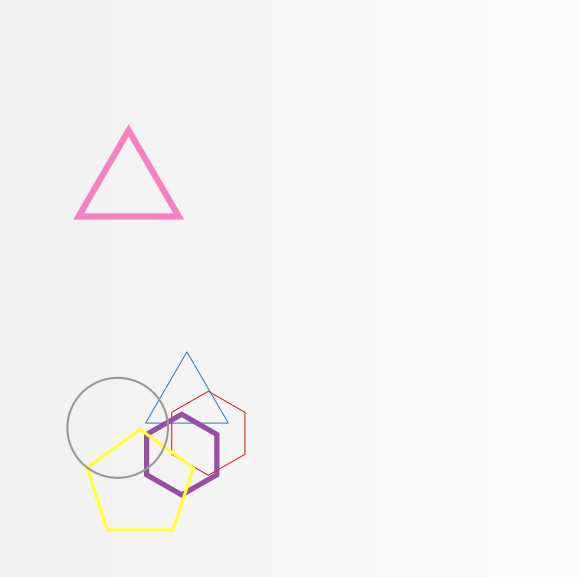[{"shape": "hexagon", "thickness": 0.5, "radius": 0.36, "center": [0.358, 0.249]}, {"shape": "triangle", "thickness": 0.5, "radius": 0.41, "center": [0.322, 0.308]}, {"shape": "hexagon", "thickness": 2.5, "radius": 0.35, "center": [0.313, 0.212]}, {"shape": "pentagon", "thickness": 1.5, "radius": 0.48, "center": [0.241, 0.159]}, {"shape": "triangle", "thickness": 3, "radius": 0.5, "center": [0.221, 0.674]}, {"shape": "circle", "thickness": 1, "radius": 0.43, "center": [0.203, 0.258]}]